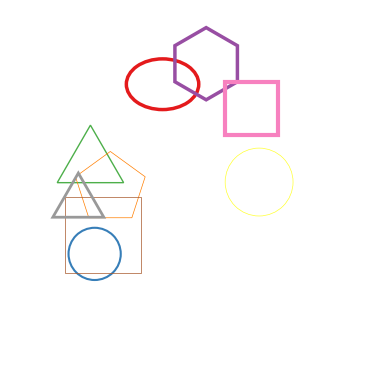[{"shape": "oval", "thickness": 2.5, "radius": 0.47, "center": [0.422, 0.781]}, {"shape": "circle", "thickness": 1.5, "radius": 0.34, "center": [0.246, 0.341]}, {"shape": "triangle", "thickness": 1, "radius": 0.5, "center": [0.235, 0.575]}, {"shape": "hexagon", "thickness": 2.5, "radius": 0.47, "center": [0.535, 0.835]}, {"shape": "pentagon", "thickness": 0.5, "radius": 0.48, "center": [0.287, 0.511]}, {"shape": "circle", "thickness": 0.5, "radius": 0.44, "center": [0.673, 0.527]}, {"shape": "square", "thickness": 0.5, "radius": 0.49, "center": [0.268, 0.389]}, {"shape": "square", "thickness": 3, "radius": 0.34, "center": [0.654, 0.718]}, {"shape": "triangle", "thickness": 2, "radius": 0.38, "center": [0.203, 0.474]}]